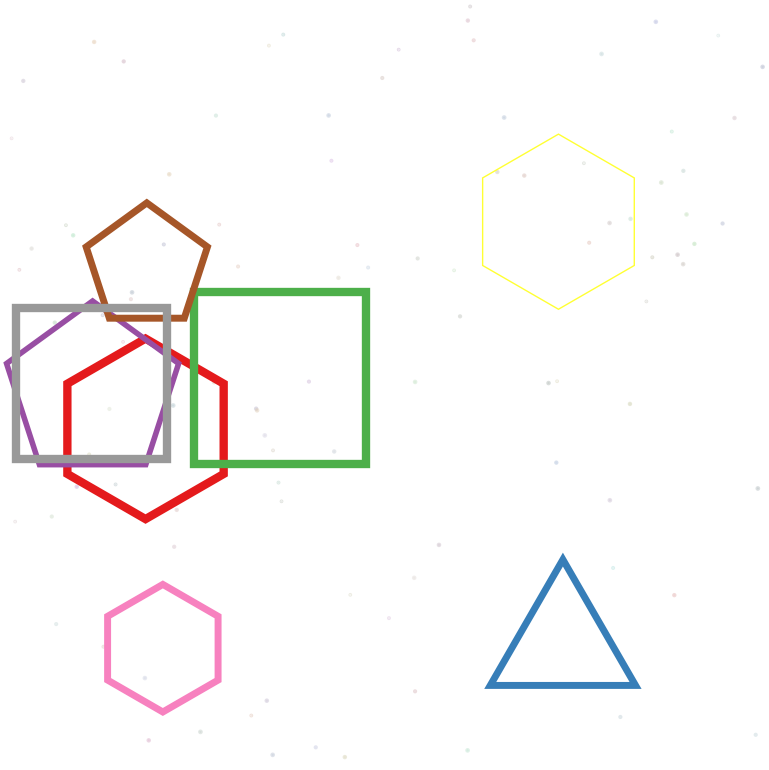[{"shape": "hexagon", "thickness": 3, "radius": 0.59, "center": [0.189, 0.443]}, {"shape": "triangle", "thickness": 2.5, "radius": 0.54, "center": [0.731, 0.164]}, {"shape": "square", "thickness": 3, "radius": 0.56, "center": [0.364, 0.509]}, {"shape": "pentagon", "thickness": 2, "radius": 0.59, "center": [0.12, 0.492]}, {"shape": "hexagon", "thickness": 0.5, "radius": 0.57, "center": [0.725, 0.712]}, {"shape": "pentagon", "thickness": 2.5, "radius": 0.41, "center": [0.191, 0.654]}, {"shape": "hexagon", "thickness": 2.5, "radius": 0.41, "center": [0.211, 0.158]}, {"shape": "square", "thickness": 3, "radius": 0.49, "center": [0.119, 0.502]}]